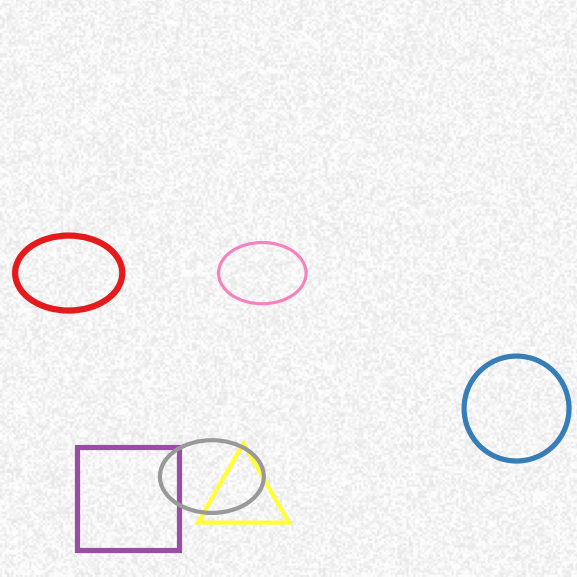[{"shape": "oval", "thickness": 3, "radius": 0.46, "center": [0.119, 0.526]}, {"shape": "circle", "thickness": 2.5, "radius": 0.45, "center": [0.894, 0.292]}, {"shape": "square", "thickness": 2.5, "radius": 0.44, "center": [0.222, 0.136]}, {"shape": "triangle", "thickness": 2, "radius": 0.46, "center": [0.422, 0.14]}, {"shape": "oval", "thickness": 1.5, "radius": 0.38, "center": [0.454, 0.526]}, {"shape": "oval", "thickness": 2, "radius": 0.45, "center": [0.367, 0.174]}]